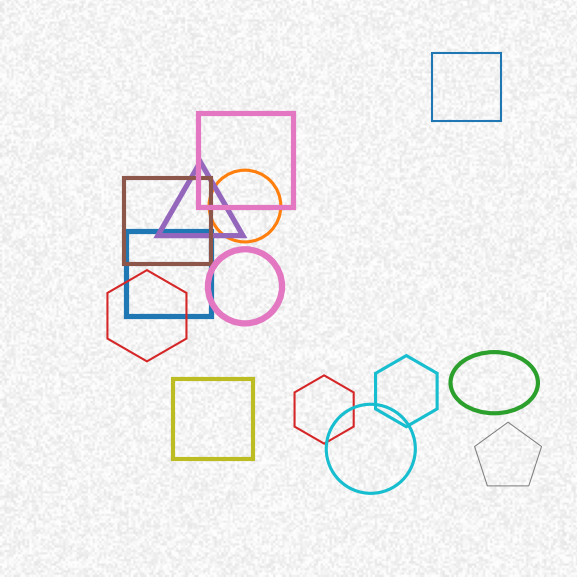[{"shape": "square", "thickness": 2.5, "radius": 0.37, "center": [0.292, 0.525]}, {"shape": "square", "thickness": 1, "radius": 0.3, "center": [0.808, 0.849]}, {"shape": "circle", "thickness": 1.5, "radius": 0.31, "center": [0.424, 0.642]}, {"shape": "oval", "thickness": 2, "radius": 0.38, "center": [0.856, 0.336]}, {"shape": "hexagon", "thickness": 1, "radius": 0.4, "center": [0.254, 0.452]}, {"shape": "hexagon", "thickness": 1, "radius": 0.3, "center": [0.561, 0.29]}, {"shape": "triangle", "thickness": 2.5, "radius": 0.43, "center": [0.347, 0.634]}, {"shape": "square", "thickness": 2, "radius": 0.37, "center": [0.29, 0.616]}, {"shape": "circle", "thickness": 3, "radius": 0.32, "center": [0.424, 0.503]}, {"shape": "square", "thickness": 2.5, "radius": 0.41, "center": [0.425, 0.722]}, {"shape": "pentagon", "thickness": 0.5, "radius": 0.3, "center": [0.88, 0.207]}, {"shape": "square", "thickness": 2, "radius": 0.35, "center": [0.369, 0.274]}, {"shape": "circle", "thickness": 1.5, "radius": 0.39, "center": [0.642, 0.222]}, {"shape": "hexagon", "thickness": 1.5, "radius": 0.31, "center": [0.704, 0.322]}]